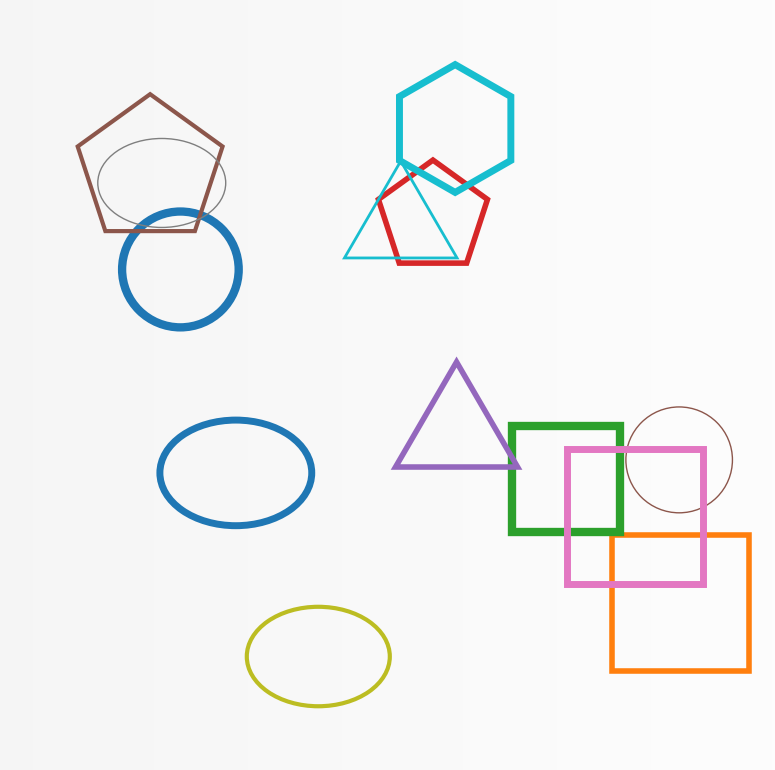[{"shape": "circle", "thickness": 3, "radius": 0.38, "center": [0.233, 0.65]}, {"shape": "oval", "thickness": 2.5, "radius": 0.49, "center": [0.304, 0.386]}, {"shape": "square", "thickness": 2, "radius": 0.44, "center": [0.878, 0.217]}, {"shape": "square", "thickness": 3, "radius": 0.35, "center": [0.73, 0.378]}, {"shape": "pentagon", "thickness": 2, "radius": 0.37, "center": [0.559, 0.718]}, {"shape": "triangle", "thickness": 2, "radius": 0.45, "center": [0.589, 0.439]}, {"shape": "circle", "thickness": 0.5, "radius": 0.34, "center": [0.876, 0.403]}, {"shape": "pentagon", "thickness": 1.5, "radius": 0.49, "center": [0.194, 0.779]}, {"shape": "square", "thickness": 2.5, "radius": 0.44, "center": [0.819, 0.329]}, {"shape": "oval", "thickness": 0.5, "radius": 0.41, "center": [0.209, 0.762]}, {"shape": "oval", "thickness": 1.5, "radius": 0.46, "center": [0.411, 0.147]}, {"shape": "triangle", "thickness": 1, "radius": 0.42, "center": [0.517, 0.707]}, {"shape": "hexagon", "thickness": 2.5, "radius": 0.41, "center": [0.587, 0.833]}]